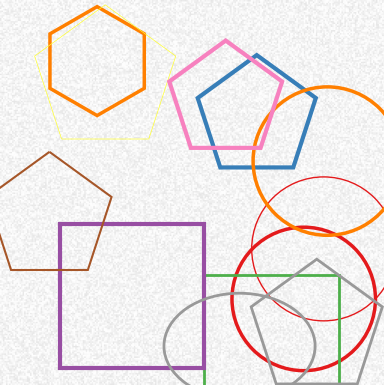[{"shape": "circle", "thickness": 1, "radius": 0.93, "center": [0.841, 0.354]}, {"shape": "circle", "thickness": 2.5, "radius": 0.93, "center": [0.789, 0.224]}, {"shape": "pentagon", "thickness": 3, "radius": 0.81, "center": [0.667, 0.696]}, {"shape": "square", "thickness": 2, "radius": 0.88, "center": [0.706, 0.11]}, {"shape": "square", "thickness": 3, "radius": 0.94, "center": [0.343, 0.232]}, {"shape": "circle", "thickness": 2.5, "radius": 0.96, "center": [0.85, 0.582]}, {"shape": "hexagon", "thickness": 2.5, "radius": 0.71, "center": [0.252, 0.841]}, {"shape": "pentagon", "thickness": 0.5, "radius": 0.96, "center": [0.273, 0.795]}, {"shape": "pentagon", "thickness": 1.5, "radius": 0.85, "center": [0.128, 0.436]}, {"shape": "pentagon", "thickness": 3, "radius": 0.77, "center": [0.586, 0.741]}, {"shape": "pentagon", "thickness": 2, "radius": 0.9, "center": [0.823, 0.148]}, {"shape": "oval", "thickness": 2, "radius": 0.98, "center": [0.622, 0.101]}]